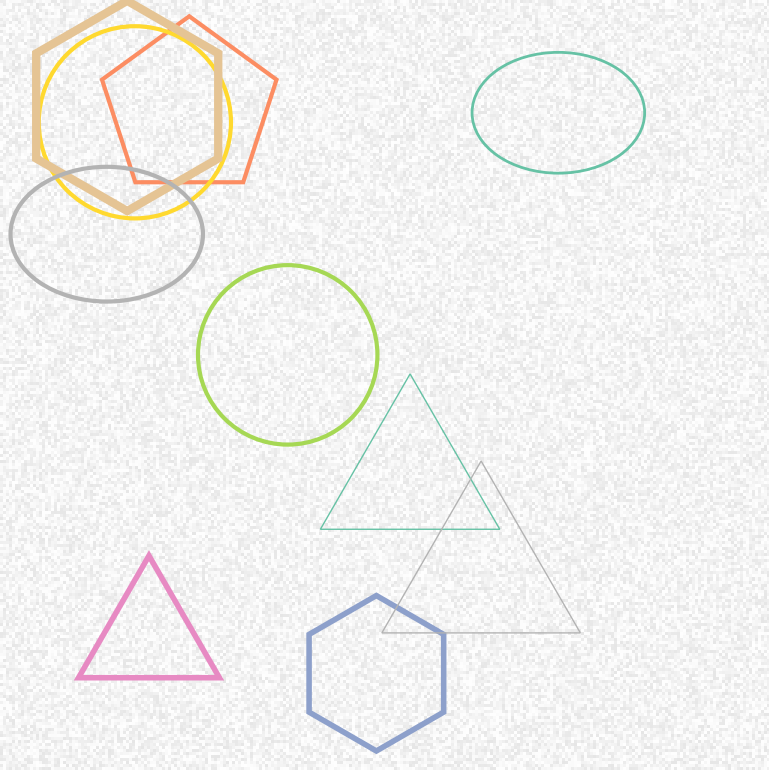[{"shape": "triangle", "thickness": 0.5, "radius": 0.67, "center": [0.533, 0.38]}, {"shape": "oval", "thickness": 1, "radius": 0.56, "center": [0.725, 0.854]}, {"shape": "pentagon", "thickness": 1.5, "radius": 0.6, "center": [0.246, 0.86]}, {"shape": "hexagon", "thickness": 2, "radius": 0.5, "center": [0.489, 0.126]}, {"shape": "triangle", "thickness": 2, "radius": 0.53, "center": [0.193, 0.173]}, {"shape": "circle", "thickness": 1.5, "radius": 0.58, "center": [0.374, 0.539]}, {"shape": "circle", "thickness": 1.5, "radius": 0.62, "center": [0.175, 0.841]}, {"shape": "hexagon", "thickness": 3, "radius": 0.68, "center": [0.165, 0.862]}, {"shape": "oval", "thickness": 1.5, "radius": 0.62, "center": [0.139, 0.696]}, {"shape": "triangle", "thickness": 0.5, "radius": 0.74, "center": [0.625, 0.252]}]